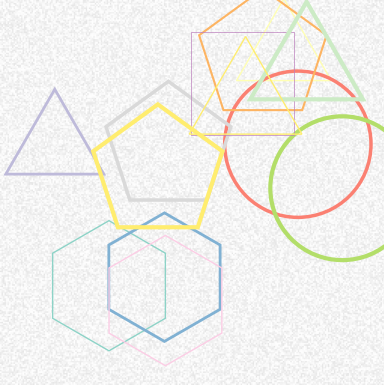[{"shape": "hexagon", "thickness": 1, "radius": 0.85, "center": [0.283, 0.258]}, {"shape": "triangle", "thickness": 1, "radius": 0.71, "center": [0.737, 0.862]}, {"shape": "triangle", "thickness": 2, "radius": 0.73, "center": [0.142, 0.621]}, {"shape": "circle", "thickness": 2.5, "radius": 0.95, "center": [0.774, 0.625]}, {"shape": "hexagon", "thickness": 2, "radius": 0.83, "center": [0.427, 0.28]}, {"shape": "pentagon", "thickness": 1.5, "radius": 0.87, "center": [0.683, 0.855]}, {"shape": "circle", "thickness": 3, "radius": 0.93, "center": [0.889, 0.511]}, {"shape": "hexagon", "thickness": 1, "radius": 0.85, "center": [0.43, 0.219]}, {"shape": "pentagon", "thickness": 2.5, "radius": 0.85, "center": [0.437, 0.618]}, {"shape": "square", "thickness": 0.5, "radius": 0.67, "center": [0.629, 0.783]}, {"shape": "triangle", "thickness": 3, "radius": 0.84, "center": [0.796, 0.826]}, {"shape": "pentagon", "thickness": 3, "radius": 0.88, "center": [0.41, 0.552]}, {"shape": "triangle", "thickness": 1, "radius": 0.84, "center": [0.638, 0.736]}]